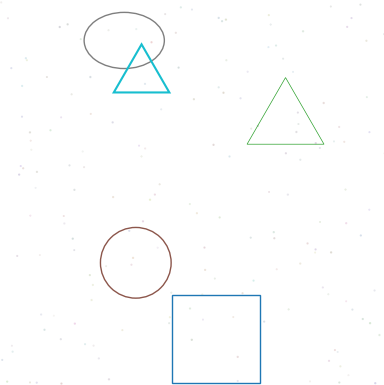[{"shape": "square", "thickness": 1, "radius": 0.57, "center": [0.562, 0.118]}, {"shape": "triangle", "thickness": 0.5, "radius": 0.58, "center": [0.742, 0.683]}, {"shape": "circle", "thickness": 1, "radius": 0.46, "center": [0.353, 0.317]}, {"shape": "oval", "thickness": 1, "radius": 0.52, "center": [0.323, 0.895]}, {"shape": "triangle", "thickness": 1.5, "radius": 0.42, "center": [0.368, 0.802]}]